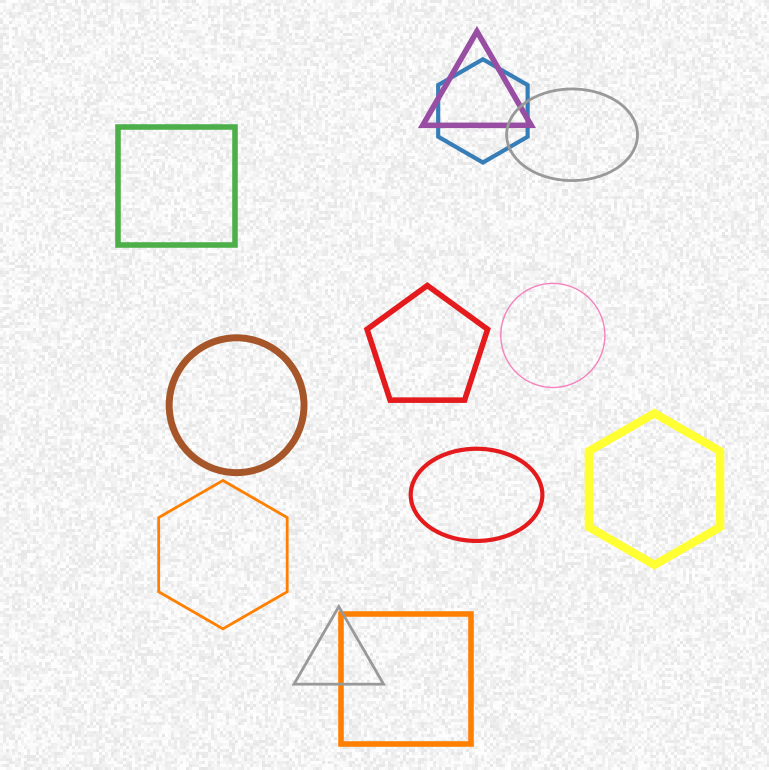[{"shape": "oval", "thickness": 1.5, "radius": 0.43, "center": [0.619, 0.357]}, {"shape": "pentagon", "thickness": 2, "radius": 0.41, "center": [0.555, 0.547]}, {"shape": "hexagon", "thickness": 1.5, "radius": 0.34, "center": [0.627, 0.856]}, {"shape": "square", "thickness": 2, "radius": 0.38, "center": [0.229, 0.759]}, {"shape": "triangle", "thickness": 2, "radius": 0.41, "center": [0.619, 0.878]}, {"shape": "hexagon", "thickness": 1, "radius": 0.48, "center": [0.29, 0.28]}, {"shape": "square", "thickness": 2, "radius": 0.42, "center": [0.527, 0.119]}, {"shape": "hexagon", "thickness": 3, "radius": 0.49, "center": [0.85, 0.365]}, {"shape": "circle", "thickness": 2.5, "radius": 0.44, "center": [0.307, 0.474]}, {"shape": "circle", "thickness": 0.5, "radius": 0.34, "center": [0.718, 0.564]}, {"shape": "triangle", "thickness": 1, "radius": 0.34, "center": [0.44, 0.145]}, {"shape": "oval", "thickness": 1, "radius": 0.42, "center": [0.743, 0.825]}]